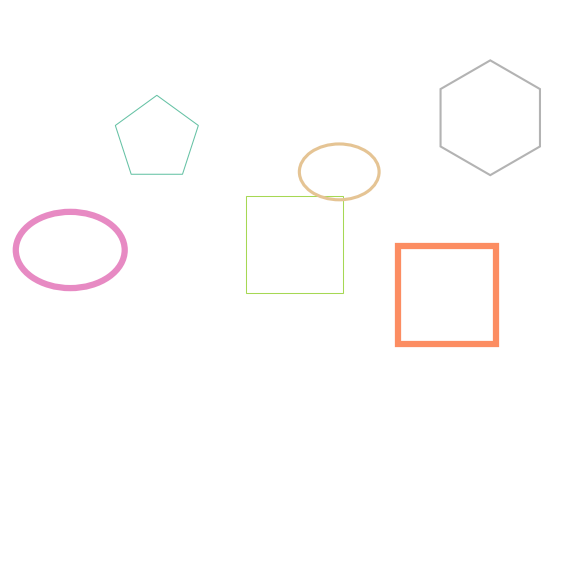[{"shape": "pentagon", "thickness": 0.5, "radius": 0.38, "center": [0.272, 0.759]}, {"shape": "square", "thickness": 3, "radius": 0.42, "center": [0.773, 0.489]}, {"shape": "oval", "thickness": 3, "radius": 0.47, "center": [0.122, 0.566]}, {"shape": "square", "thickness": 0.5, "radius": 0.42, "center": [0.51, 0.576]}, {"shape": "oval", "thickness": 1.5, "radius": 0.35, "center": [0.587, 0.702]}, {"shape": "hexagon", "thickness": 1, "radius": 0.5, "center": [0.849, 0.795]}]